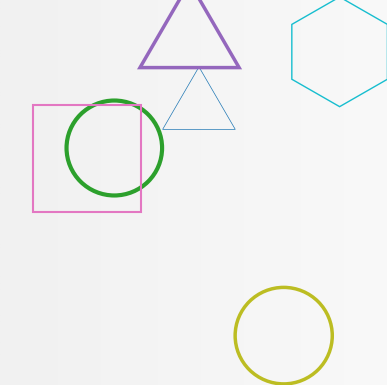[{"shape": "triangle", "thickness": 0.5, "radius": 0.54, "center": [0.513, 0.718]}, {"shape": "circle", "thickness": 3, "radius": 0.62, "center": [0.295, 0.616]}, {"shape": "triangle", "thickness": 2.5, "radius": 0.74, "center": [0.489, 0.898]}, {"shape": "square", "thickness": 1.5, "radius": 0.7, "center": [0.224, 0.589]}, {"shape": "circle", "thickness": 2.5, "radius": 0.63, "center": [0.732, 0.128]}, {"shape": "hexagon", "thickness": 1, "radius": 0.71, "center": [0.876, 0.865]}]